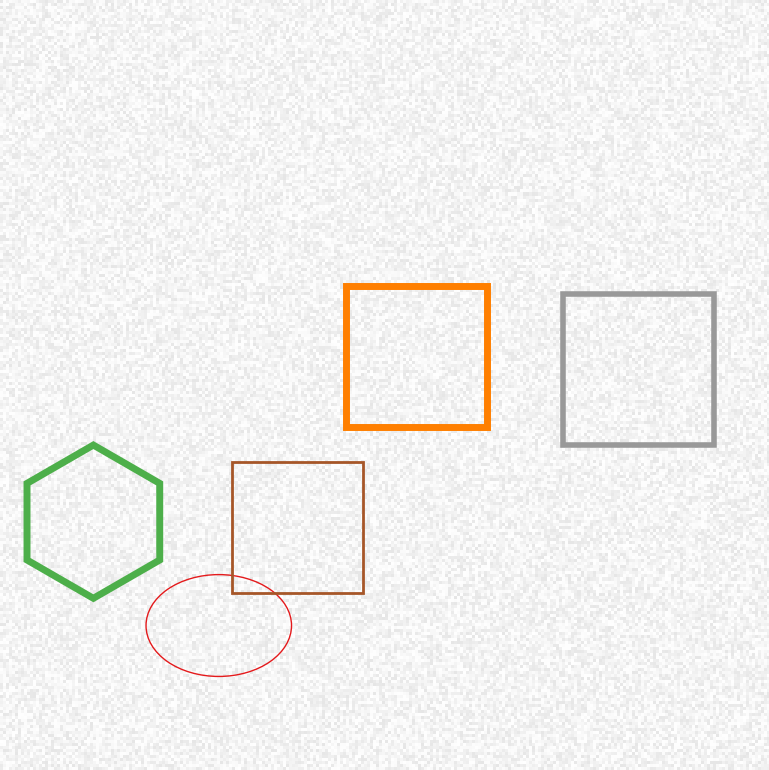[{"shape": "oval", "thickness": 0.5, "radius": 0.47, "center": [0.284, 0.188]}, {"shape": "hexagon", "thickness": 2.5, "radius": 0.5, "center": [0.121, 0.322]}, {"shape": "square", "thickness": 2.5, "radius": 0.46, "center": [0.541, 0.538]}, {"shape": "square", "thickness": 1, "radius": 0.43, "center": [0.386, 0.315]}, {"shape": "square", "thickness": 2, "radius": 0.49, "center": [0.83, 0.52]}]